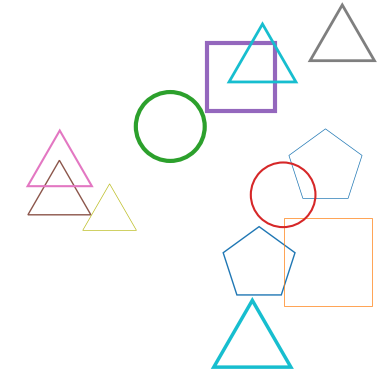[{"shape": "pentagon", "thickness": 1, "radius": 0.49, "center": [0.673, 0.313]}, {"shape": "pentagon", "thickness": 0.5, "radius": 0.5, "center": [0.845, 0.565]}, {"shape": "square", "thickness": 0.5, "radius": 0.57, "center": [0.852, 0.32]}, {"shape": "circle", "thickness": 3, "radius": 0.45, "center": [0.442, 0.671]}, {"shape": "circle", "thickness": 1.5, "radius": 0.42, "center": [0.735, 0.494]}, {"shape": "square", "thickness": 3, "radius": 0.44, "center": [0.626, 0.8]}, {"shape": "triangle", "thickness": 1, "radius": 0.47, "center": [0.154, 0.489]}, {"shape": "triangle", "thickness": 1.5, "radius": 0.48, "center": [0.155, 0.565]}, {"shape": "triangle", "thickness": 2, "radius": 0.48, "center": [0.889, 0.891]}, {"shape": "triangle", "thickness": 0.5, "radius": 0.4, "center": [0.285, 0.442]}, {"shape": "triangle", "thickness": 2.5, "radius": 0.58, "center": [0.655, 0.104]}, {"shape": "triangle", "thickness": 2, "radius": 0.5, "center": [0.682, 0.837]}]